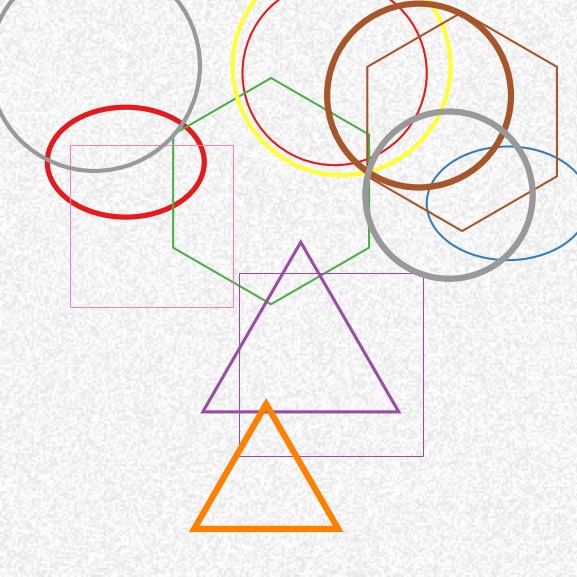[{"shape": "circle", "thickness": 1, "radius": 0.8, "center": [0.579, 0.873]}, {"shape": "oval", "thickness": 2.5, "radius": 0.68, "center": [0.218, 0.718]}, {"shape": "oval", "thickness": 1, "radius": 0.7, "center": [0.879, 0.647]}, {"shape": "hexagon", "thickness": 1, "radius": 0.98, "center": [0.469, 0.668]}, {"shape": "square", "thickness": 0.5, "radius": 0.79, "center": [0.573, 0.368]}, {"shape": "triangle", "thickness": 1.5, "radius": 0.98, "center": [0.521, 0.384]}, {"shape": "triangle", "thickness": 3, "radius": 0.72, "center": [0.461, 0.155]}, {"shape": "circle", "thickness": 2, "radius": 0.94, "center": [0.591, 0.884]}, {"shape": "circle", "thickness": 3, "radius": 0.8, "center": [0.726, 0.834]}, {"shape": "hexagon", "thickness": 1, "radius": 0.95, "center": [0.8, 0.789]}, {"shape": "square", "thickness": 0.5, "radius": 0.7, "center": [0.262, 0.608]}, {"shape": "circle", "thickness": 2, "radius": 0.91, "center": [0.164, 0.885]}, {"shape": "circle", "thickness": 3, "radius": 0.72, "center": [0.778, 0.661]}]